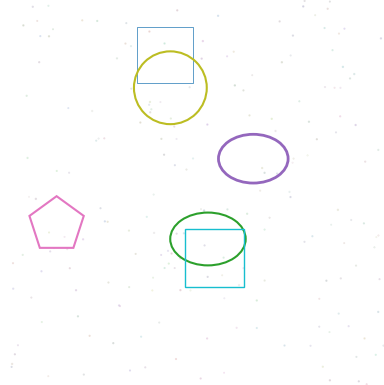[{"shape": "square", "thickness": 0.5, "radius": 0.37, "center": [0.429, 0.857]}, {"shape": "oval", "thickness": 1.5, "radius": 0.49, "center": [0.54, 0.379]}, {"shape": "oval", "thickness": 2, "radius": 0.45, "center": [0.658, 0.588]}, {"shape": "pentagon", "thickness": 1.5, "radius": 0.37, "center": [0.147, 0.416]}, {"shape": "circle", "thickness": 1.5, "radius": 0.47, "center": [0.442, 0.772]}, {"shape": "square", "thickness": 1, "radius": 0.38, "center": [0.557, 0.329]}]